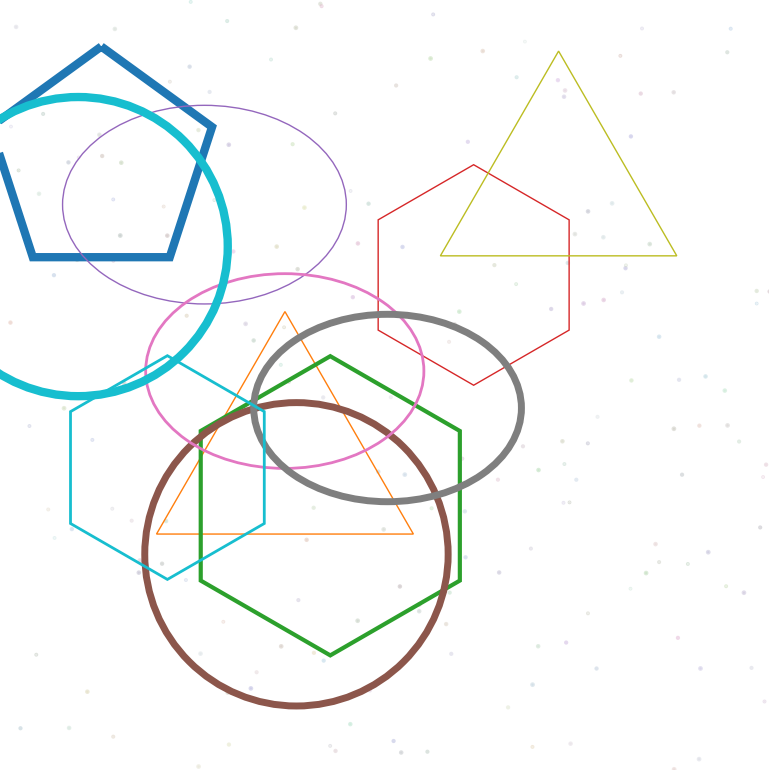[{"shape": "pentagon", "thickness": 3, "radius": 0.76, "center": [0.132, 0.788]}, {"shape": "triangle", "thickness": 0.5, "radius": 0.96, "center": [0.37, 0.403]}, {"shape": "hexagon", "thickness": 1.5, "radius": 0.97, "center": [0.429, 0.343]}, {"shape": "hexagon", "thickness": 0.5, "radius": 0.72, "center": [0.615, 0.643]}, {"shape": "oval", "thickness": 0.5, "radius": 0.92, "center": [0.266, 0.734]}, {"shape": "circle", "thickness": 2.5, "radius": 0.99, "center": [0.385, 0.28]}, {"shape": "oval", "thickness": 1, "radius": 0.9, "center": [0.37, 0.518]}, {"shape": "oval", "thickness": 2.5, "radius": 0.87, "center": [0.503, 0.47]}, {"shape": "triangle", "thickness": 0.5, "radius": 0.89, "center": [0.725, 0.756]}, {"shape": "circle", "thickness": 3, "radius": 0.97, "center": [0.102, 0.68]}, {"shape": "hexagon", "thickness": 1, "radius": 0.73, "center": [0.217, 0.393]}]